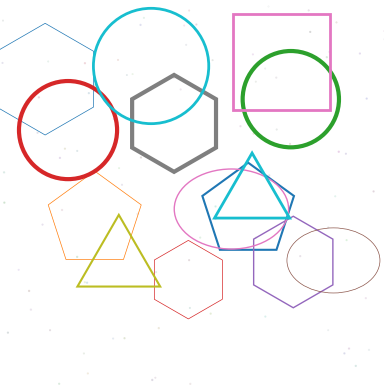[{"shape": "hexagon", "thickness": 0.5, "radius": 0.73, "center": [0.117, 0.794]}, {"shape": "pentagon", "thickness": 1.5, "radius": 0.63, "center": [0.645, 0.452]}, {"shape": "pentagon", "thickness": 0.5, "radius": 0.63, "center": [0.246, 0.429]}, {"shape": "circle", "thickness": 3, "radius": 0.63, "center": [0.755, 0.742]}, {"shape": "circle", "thickness": 3, "radius": 0.64, "center": [0.177, 0.662]}, {"shape": "hexagon", "thickness": 0.5, "radius": 0.51, "center": [0.489, 0.274]}, {"shape": "hexagon", "thickness": 1, "radius": 0.59, "center": [0.762, 0.319]}, {"shape": "oval", "thickness": 0.5, "radius": 0.6, "center": [0.866, 0.324]}, {"shape": "square", "thickness": 2, "radius": 0.63, "center": [0.731, 0.84]}, {"shape": "oval", "thickness": 1, "radius": 0.74, "center": [0.601, 0.457]}, {"shape": "hexagon", "thickness": 3, "radius": 0.63, "center": [0.452, 0.679]}, {"shape": "triangle", "thickness": 1.5, "radius": 0.62, "center": [0.309, 0.318]}, {"shape": "circle", "thickness": 2, "radius": 0.75, "center": [0.392, 0.829]}, {"shape": "triangle", "thickness": 2, "radius": 0.56, "center": [0.655, 0.49]}]